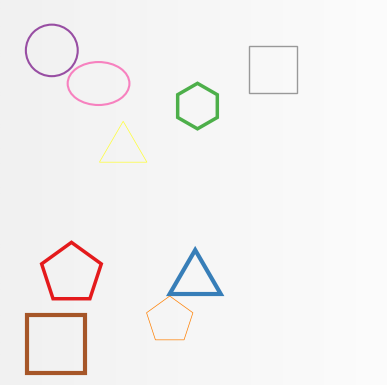[{"shape": "pentagon", "thickness": 2.5, "radius": 0.4, "center": [0.184, 0.29]}, {"shape": "triangle", "thickness": 3, "radius": 0.38, "center": [0.504, 0.274]}, {"shape": "hexagon", "thickness": 2.5, "radius": 0.3, "center": [0.51, 0.724]}, {"shape": "circle", "thickness": 1.5, "radius": 0.33, "center": [0.134, 0.869]}, {"shape": "pentagon", "thickness": 0.5, "radius": 0.31, "center": [0.438, 0.168]}, {"shape": "triangle", "thickness": 0.5, "radius": 0.35, "center": [0.318, 0.614]}, {"shape": "square", "thickness": 3, "radius": 0.38, "center": [0.145, 0.106]}, {"shape": "oval", "thickness": 1.5, "radius": 0.4, "center": [0.254, 0.783]}, {"shape": "square", "thickness": 1, "radius": 0.31, "center": [0.705, 0.82]}]